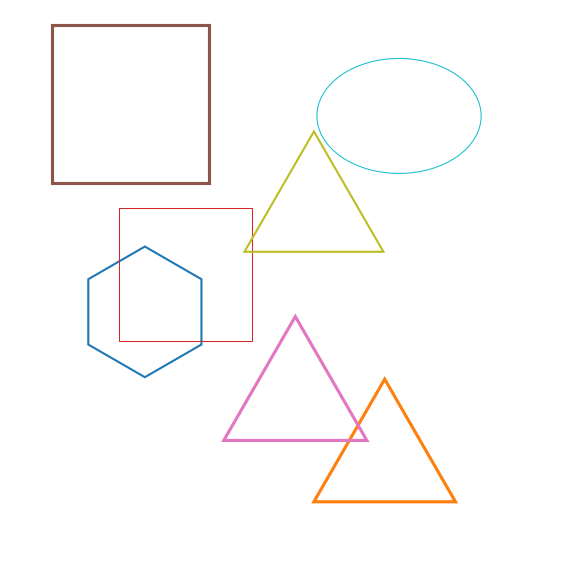[{"shape": "hexagon", "thickness": 1, "radius": 0.57, "center": [0.251, 0.459]}, {"shape": "triangle", "thickness": 1.5, "radius": 0.71, "center": [0.666, 0.201]}, {"shape": "square", "thickness": 0.5, "radius": 0.58, "center": [0.321, 0.524]}, {"shape": "square", "thickness": 1.5, "radius": 0.68, "center": [0.226, 0.819]}, {"shape": "triangle", "thickness": 1.5, "radius": 0.72, "center": [0.511, 0.308]}, {"shape": "triangle", "thickness": 1, "radius": 0.69, "center": [0.544, 0.633]}, {"shape": "oval", "thickness": 0.5, "radius": 0.71, "center": [0.691, 0.798]}]